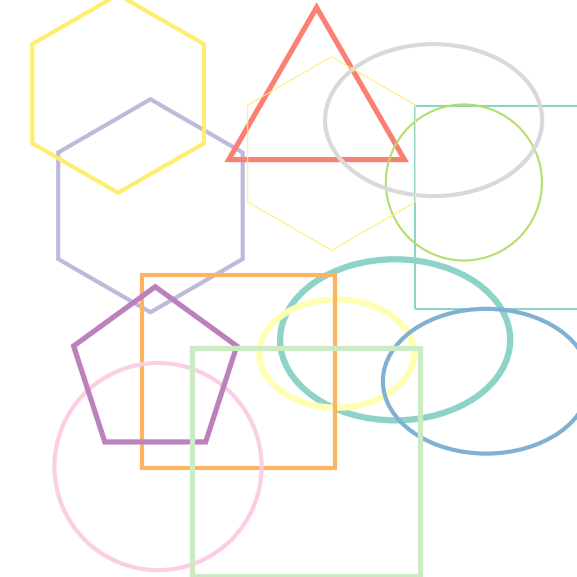[{"shape": "square", "thickness": 1, "radius": 0.88, "center": [0.895, 0.639]}, {"shape": "oval", "thickness": 3, "radius": 1.0, "center": [0.684, 0.411]}, {"shape": "oval", "thickness": 3, "radius": 0.67, "center": [0.583, 0.387]}, {"shape": "hexagon", "thickness": 2, "radius": 0.92, "center": [0.261, 0.643]}, {"shape": "triangle", "thickness": 2.5, "radius": 0.88, "center": [0.548, 0.811]}, {"shape": "oval", "thickness": 2, "radius": 0.9, "center": [0.842, 0.339]}, {"shape": "square", "thickness": 2, "radius": 0.84, "center": [0.413, 0.356]}, {"shape": "circle", "thickness": 1, "radius": 0.68, "center": [0.803, 0.683]}, {"shape": "circle", "thickness": 2, "radius": 0.9, "center": [0.274, 0.191]}, {"shape": "oval", "thickness": 2, "radius": 0.94, "center": [0.751, 0.791]}, {"shape": "pentagon", "thickness": 2.5, "radius": 0.74, "center": [0.269, 0.354]}, {"shape": "square", "thickness": 2.5, "radius": 0.99, "center": [0.53, 0.2]}, {"shape": "hexagon", "thickness": 2, "radius": 0.86, "center": [0.205, 0.837]}, {"shape": "hexagon", "thickness": 0.5, "radius": 0.84, "center": [0.574, 0.733]}]